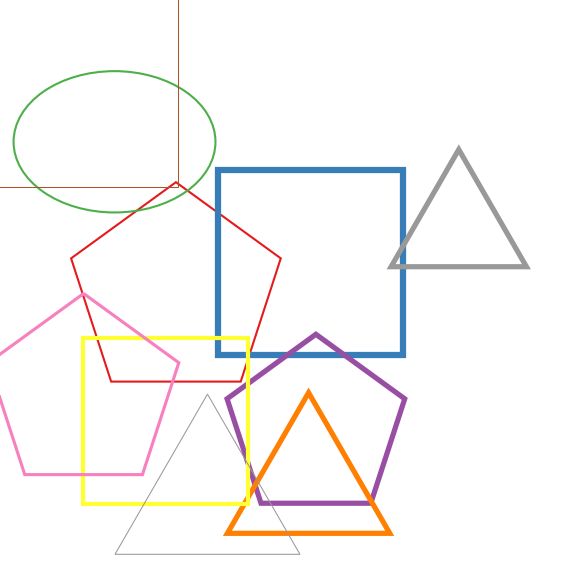[{"shape": "pentagon", "thickness": 1, "radius": 0.95, "center": [0.305, 0.493]}, {"shape": "square", "thickness": 3, "radius": 0.8, "center": [0.538, 0.544]}, {"shape": "oval", "thickness": 1, "radius": 0.87, "center": [0.198, 0.754]}, {"shape": "pentagon", "thickness": 2.5, "radius": 0.81, "center": [0.547, 0.259]}, {"shape": "triangle", "thickness": 2.5, "radius": 0.81, "center": [0.534, 0.157]}, {"shape": "square", "thickness": 2, "radius": 0.72, "center": [0.286, 0.27]}, {"shape": "square", "thickness": 0.5, "radius": 0.89, "center": [0.13, 0.854]}, {"shape": "pentagon", "thickness": 1.5, "radius": 0.87, "center": [0.145, 0.318]}, {"shape": "triangle", "thickness": 0.5, "radius": 0.92, "center": [0.359, 0.132]}, {"shape": "triangle", "thickness": 2.5, "radius": 0.68, "center": [0.794, 0.605]}]